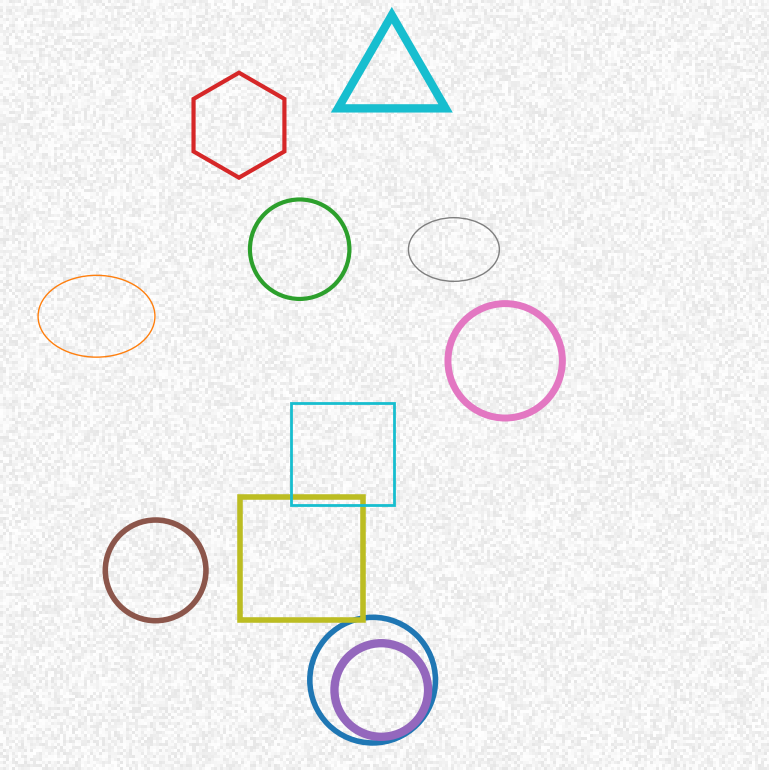[{"shape": "circle", "thickness": 2, "radius": 0.41, "center": [0.484, 0.117]}, {"shape": "oval", "thickness": 0.5, "radius": 0.38, "center": [0.125, 0.589]}, {"shape": "circle", "thickness": 1.5, "radius": 0.32, "center": [0.389, 0.676]}, {"shape": "hexagon", "thickness": 1.5, "radius": 0.34, "center": [0.31, 0.837]}, {"shape": "circle", "thickness": 3, "radius": 0.3, "center": [0.495, 0.104]}, {"shape": "circle", "thickness": 2, "radius": 0.33, "center": [0.202, 0.259]}, {"shape": "circle", "thickness": 2.5, "radius": 0.37, "center": [0.656, 0.531]}, {"shape": "oval", "thickness": 0.5, "radius": 0.3, "center": [0.589, 0.676]}, {"shape": "square", "thickness": 2, "radius": 0.4, "center": [0.392, 0.275]}, {"shape": "square", "thickness": 1, "radius": 0.33, "center": [0.445, 0.411]}, {"shape": "triangle", "thickness": 3, "radius": 0.4, "center": [0.509, 0.9]}]